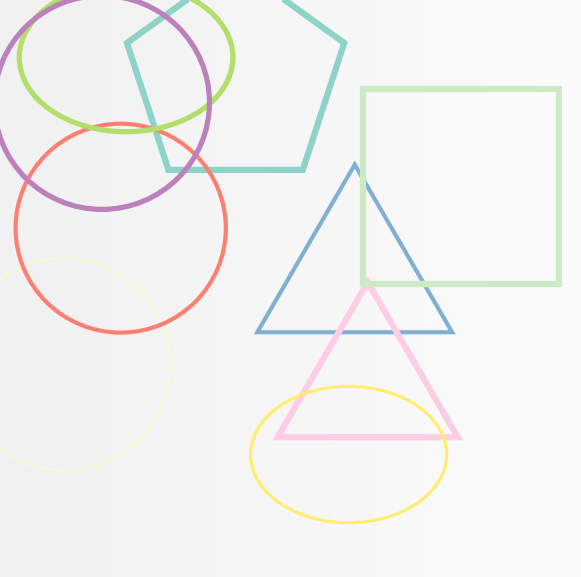[{"shape": "pentagon", "thickness": 3, "radius": 0.98, "center": [0.405, 0.864]}, {"shape": "circle", "thickness": 0.5, "radius": 0.92, "center": [0.109, 0.369]}, {"shape": "circle", "thickness": 2, "radius": 0.9, "center": [0.208, 0.604]}, {"shape": "triangle", "thickness": 2, "radius": 0.97, "center": [0.61, 0.521]}, {"shape": "oval", "thickness": 2.5, "radius": 0.92, "center": [0.217, 0.9]}, {"shape": "triangle", "thickness": 3, "radius": 0.89, "center": [0.633, 0.332]}, {"shape": "circle", "thickness": 2.5, "radius": 0.93, "center": [0.175, 0.822]}, {"shape": "square", "thickness": 3, "radius": 0.84, "center": [0.794, 0.676]}, {"shape": "oval", "thickness": 1.5, "radius": 0.84, "center": [0.6, 0.212]}]